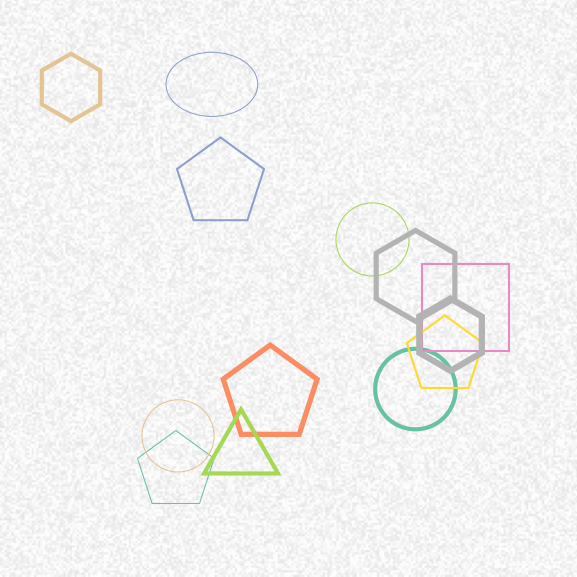[{"shape": "pentagon", "thickness": 0.5, "radius": 0.35, "center": [0.304, 0.184]}, {"shape": "circle", "thickness": 2, "radius": 0.35, "center": [0.719, 0.325]}, {"shape": "pentagon", "thickness": 2.5, "radius": 0.43, "center": [0.468, 0.316]}, {"shape": "oval", "thickness": 0.5, "radius": 0.4, "center": [0.367, 0.853]}, {"shape": "pentagon", "thickness": 1, "radius": 0.4, "center": [0.382, 0.682]}, {"shape": "square", "thickness": 1, "radius": 0.38, "center": [0.806, 0.467]}, {"shape": "circle", "thickness": 0.5, "radius": 0.32, "center": [0.645, 0.585]}, {"shape": "triangle", "thickness": 2, "radius": 0.37, "center": [0.417, 0.216]}, {"shape": "pentagon", "thickness": 1, "radius": 0.35, "center": [0.77, 0.384]}, {"shape": "circle", "thickness": 0.5, "radius": 0.31, "center": [0.308, 0.244]}, {"shape": "hexagon", "thickness": 2, "radius": 0.29, "center": [0.123, 0.848]}, {"shape": "hexagon", "thickness": 2.5, "radius": 0.39, "center": [0.72, 0.521]}, {"shape": "hexagon", "thickness": 3, "radius": 0.31, "center": [0.78, 0.42]}]